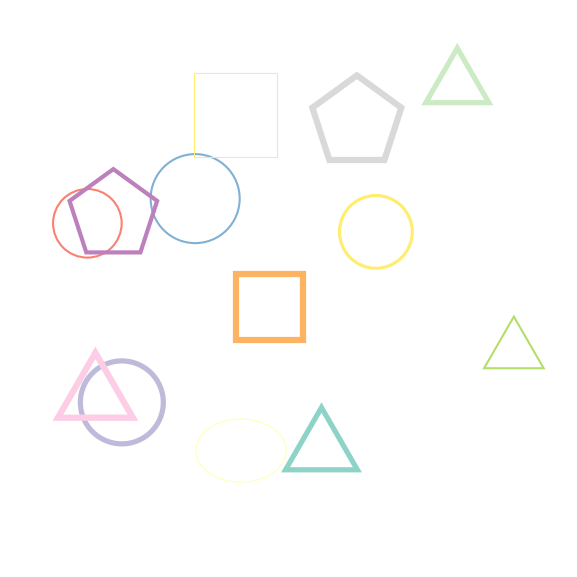[{"shape": "triangle", "thickness": 2.5, "radius": 0.36, "center": [0.557, 0.222]}, {"shape": "oval", "thickness": 0.5, "radius": 0.39, "center": [0.417, 0.219]}, {"shape": "circle", "thickness": 2.5, "radius": 0.36, "center": [0.211, 0.302]}, {"shape": "circle", "thickness": 1, "radius": 0.3, "center": [0.151, 0.612]}, {"shape": "circle", "thickness": 1, "radius": 0.39, "center": [0.338, 0.655]}, {"shape": "square", "thickness": 3, "radius": 0.29, "center": [0.467, 0.468]}, {"shape": "triangle", "thickness": 1, "radius": 0.3, "center": [0.89, 0.391]}, {"shape": "triangle", "thickness": 3, "radius": 0.37, "center": [0.165, 0.313]}, {"shape": "pentagon", "thickness": 3, "radius": 0.41, "center": [0.618, 0.788]}, {"shape": "pentagon", "thickness": 2, "radius": 0.4, "center": [0.196, 0.627]}, {"shape": "triangle", "thickness": 2.5, "radius": 0.32, "center": [0.792, 0.853]}, {"shape": "square", "thickness": 0.5, "radius": 0.36, "center": [0.408, 0.8]}, {"shape": "circle", "thickness": 1.5, "radius": 0.31, "center": [0.651, 0.598]}]